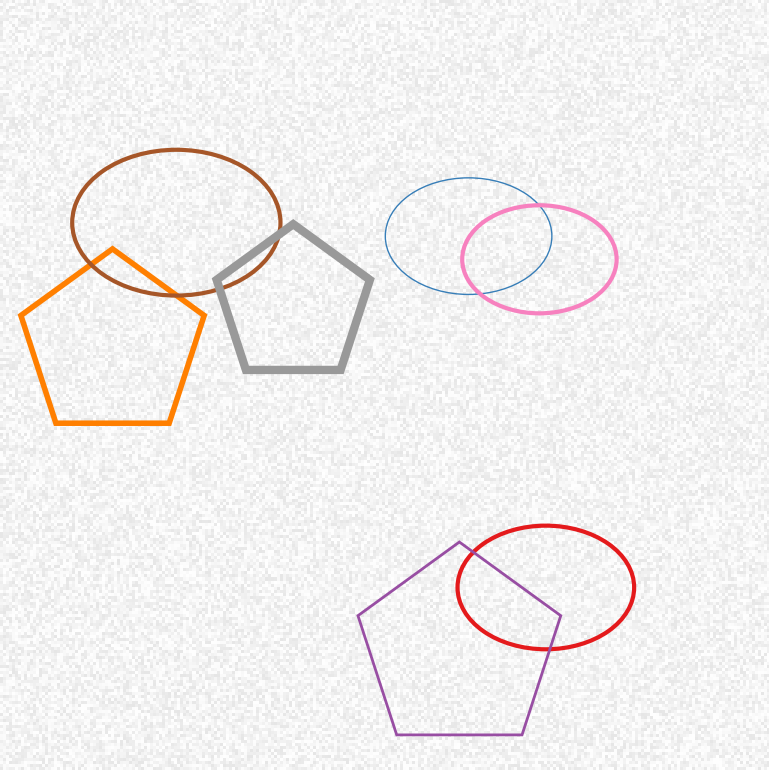[{"shape": "oval", "thickness": 1.5, "radius": 0.57, "center": [0.709, 0.237]}, {"shape": "oval", "thickness": 0.5, "radius": 0.54, "center": [0.609, 0.693]}, {"shape": "pentagon", "thickness": 1, "radius": 0.69, "center": [0.597, 0.158]}, {"shape": "pentagon", "thickness": 2, "radius": 0.63, "center": [0.146, 0.552]}, {"shape": "oval", "thickness": 1.5, "radius": 0.68, "center": [0.229, 0.711]}, {"shape": "oval", "thickness": 1.5, "radius": 0.5, "center": [0.701, 0.663]}, {"shape": "pentagon", "thickness": 3, "radius": 0.52, "center": [0.381, 0.604]}]